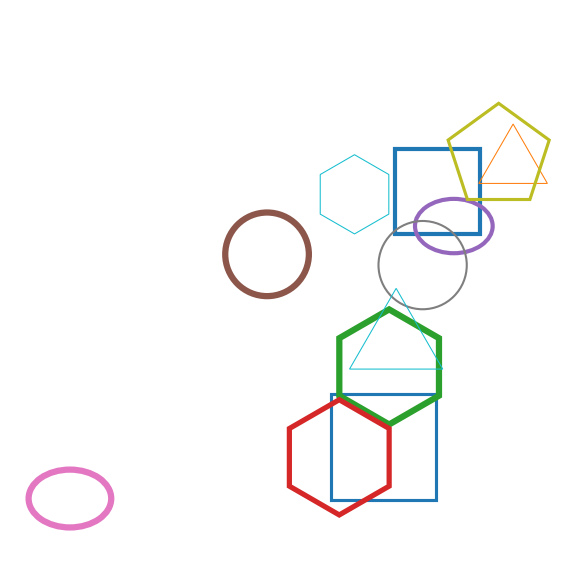[{"shape": "square", "thickness": 2, "radius": 0.37, "center": [0.758, 0.667]}, {"shape": "square", "thickness": 1.5, "radius": 0.46, "center": [0.664, 0.225]}, {"shape": "triangle", "thickness": 0.5, "radius": 0.34, "center": [0.888, 0.716]}, {"shape": "hexagon", "thickness": 3, "radius": 0.5, "center": [0.674, 0.364]}, {"shape": "hexagon", "thickness": 2.5, "radius": 0.5, "center": [0.587, 0.207]}, {"shape": "oval", "thickness": 2, "radius": 0.34, "center": [0.786, 0.608]}, {"shape": "circle", "thickness": 3, "radius": 0.36, "center": [0.462, 0.559]}, {"shape": "oval", "thickness": 3, "radius": 0.36, "center": [0.121, 0.136]}, {"shape": "circle", "thickness": 1, "radius": 0.38, "center": [0.732, 0.54]}, {"shape": "pentagon", "thickness": 1.5, "radius": 0.46, "center": [0.863, 0.728]}, {"shape": "triangle", "thickness": 0.5, "radius": 0.47, "center": [0.686, 0.407]}, {"shape": "hexagon", "thickness": 0.5, "radius": 0.34, "center": [0.614, 0.663]}]